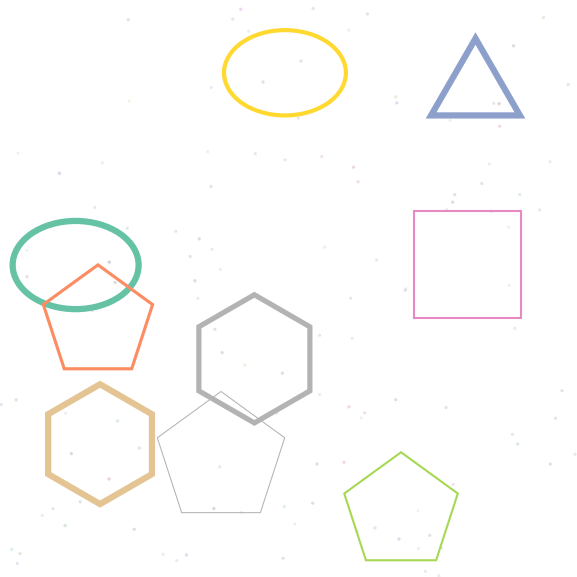[{"shape": "oval", "thickness": 3, "radius": 0.55, "center": [0.131, 0.54]}, {"shape": "pentagon", "thickness": 1.5, "radius": 0.5, "center": [0.17, 0.441]}, {"shape": "triangle", "thickness": 3, "radius": 0.44, "center": [0.823, 0.844]}, {"shape": "square", "thickness": 1, "radius": 0.46, "center": [0.81, 0.54]}, {"shape": "pentagon", "thickness": 1, "radius": 0.52, "center": [0.694, 0.113]}, {"shape": "oval", "thickness": 2, "radius": 0.53, "center": [0.493, 0.873]}, {"shape": "hexagon", "thickness": 3, "radius": 0.52, "center": [0.173, 0.23]}, {"shape": "pentagon", "thickness": 0.5, "radius": 0.58, "center": [0.383, 0.205]}, {"shape": "hexagon", "thickness": 2.5, "radius": 0.55, "center": [0.44, 0.378]}]